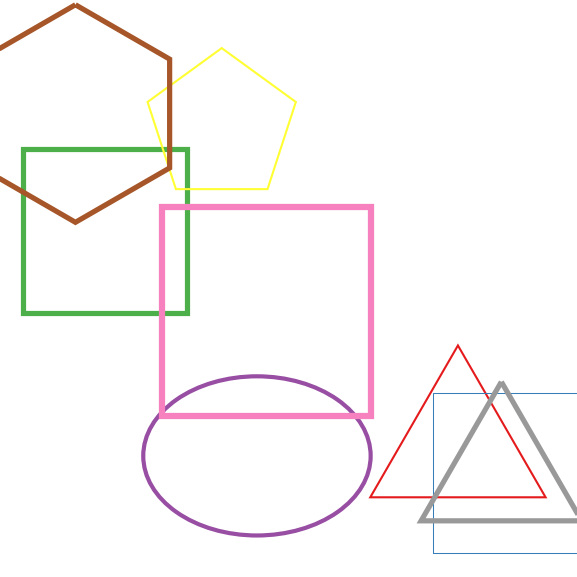[{"shape": "triangle", "thickness": 1, "radius": 0.88, "center": [0.793, 0.226]}, {"shape": "square", "thickness": 0.5, "radius": 0.69, "center": [0.887, 0.18]}, {"shape": "square", "thickness": 2.5, "radius": 0.71, "center": [0.182, 0.599]}, {"shape": "oval", "thickness": 2, "radius": 0.98, "center": [0.445, 0.21]}, {"shape": "pentagon", "thickness": 1, "radius": 0.67, "center": [0.384, 0.781]}, {"shape": "hexagon", "thickness": 2.5, "radius": 0.94, "center": [0.131, 0.803]}, {"shape": "square", "thickness": 3, "radius": 0.91, "center": [0.462, 0.46]}, {"shape": "triangle", "thickness": 2.5, "radius": 0.8, "center": [0.868, 0.178]}]